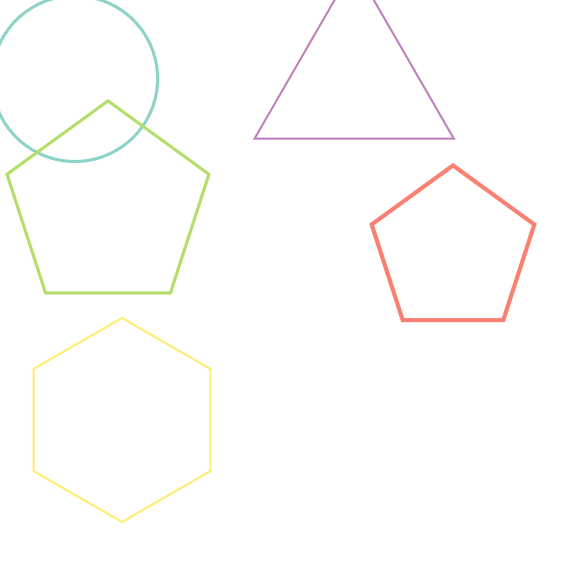[{"shape": "circle", "thickness": 1.5, "radius": 0.72, "center": [0.129, 0.863]}, {"shape": "pentagon", "thickness": 2, "radius": 0.74, "center": [0.784, 0.565]}, {"shape": "pentagon", "thickness": 1.5, "radius": 0.92, "center": [0.187, 0.641]}, {"shape": "triangle", "thickness": 1, "radius": 1.0, "center": [0.613, 0.859]}, {"shape": "hexagon", "thickness": 1, "radius": 0.88, "center": [0.211, 0.272]}]